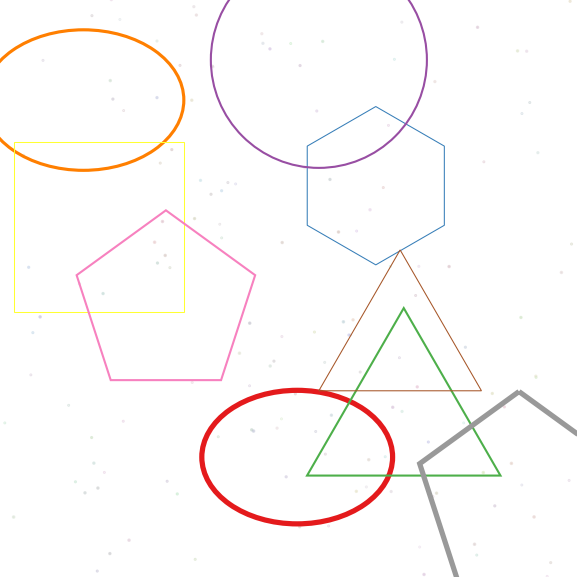[{"shape": "oval", "thickness": 2.5, "radius": 0.83, "center": [0.515, 0.208]}, {"shape": "hexagon", "thickness": 0.5, "radius": 0.69, "center": [0.651, 0.678]}, {"shape": "triangle", "thickness": 1, "radius": 0.97, "center": [0.699, 0.272]}, {"shape": "circle", "thickness": 1, "radius": 0.94, "center": [0.552, 0.895]}, {"shape": "oval", "thickness": 1.5, "radius": 0.87, "center": [0.145, 0.826]}, {"shape": "square", "thickness": 0.5, "radius": 0.74, "center": [0.172, 0.607]}, {"shape": "triangle", "thickness": 0.5, "radius": 0.81, "center": [0.693, 0.404]}, {"shape": "pentagon", "thickness": 1, "radius": 0.81, "center": [0.287, 0.472]}, {"shape": "pentagon", "thickness": 2.5, "radius": 0.9, "center": [0.899, 0.14]}]